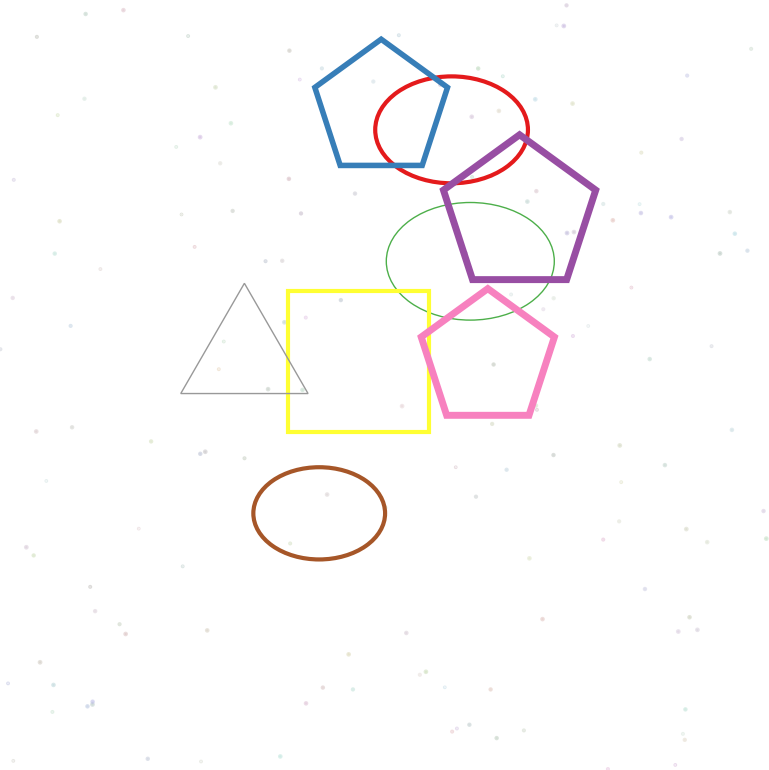[{"shape": "oval", "thickness": 1.5, "radius": 0.5, "center": [0.586, 0.831]}, {"shape": "pentagon", "thickness": 2, "radius": 0.45, "center": [0.495, 0.858]}, {"shape": "oval", "thickness": 0.5, "radius": 0.55, "center": [0.611, 0.661]}, {"shape": "pentagon", "thickness": 2.5, "radius": 0.52, "center": [0.675, 0.721]}, {"shape": "square", "thickness": 1.5, "radius": 0.46, "center": [0.466, 0.531]}, {"shape": "oval", "thickness": 1.5, "radius": 0.43, "center": [0.415, 0.333]}, {"shape": "pentagon", "thickness": 2.5, "radius": 0.45, "center": [0.634, 0.534]}, {"shape": "triangle", "thickness": 0.5, "radius": 0.48, "center": [0.317, 0.537]}]